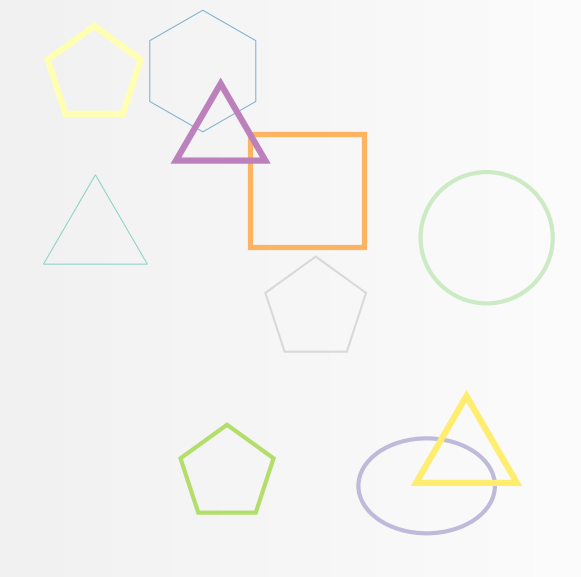[{"shape": "triangle", "thickness": 0.5, "radius": 0.52, "center": [0.164, 0.593]}, {"shape": "pentagon", "thickness": 3, "radius": 0.42, "center": [0.162, 0.87]}, {"shape": "oval", "thickness": 2, "radius": 0.59, "center": [0.734, 0.158]}, {"shape": "hexagon", "thickness": 0.5, "radius": 0.53, "center": [0.349, 0.876]}, {"shape": "square", "thickness": 2.5, "radius": 0.49, "center": [0.528, 0.669]}, {"shape": "pentagon", "thickness": 2, "radius": 0.42, "center": [0.391, 0.18]}, {"shape": "pentagon", "thickness": 1, "radius": 0.46, "center": [0.543, 0.464]}, {"shape": "triangle", "thickness": 3, "radius": 0.44, "center": [0.38, 0.765]}, {"shape": "circle", "thickness": 2, "radius": 0.57, "center": [0.837, 0.587]}, {"shape": "triangle", "thickness": 3, "radius": 0.5, "center": [0.802, 0.213]}]